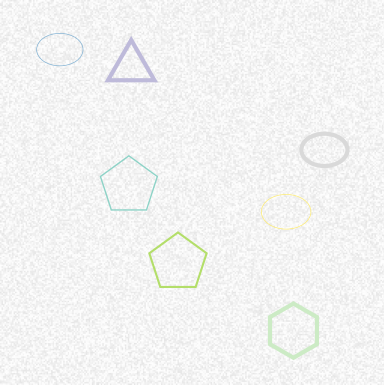[{"shape": "pentagon", "thickness": 1, "radius": 0.39, "center": [0.335, 0.518]}, {"shape": "triangle", "thickness": 3, "radius": 0.35, "center": [0.341, 0.826]}, {"shape": "oval", "thickness": 0.5, "radius": 0.3, "center": [0.155, 0.871]}, {"shape": "pentagon", "thickness": 1.5, "radius": 0.39, "center": [0.462, 0.318]}, {"shape": "oval", "thickness": 3, "radius": 0.3, "center": [0.843, 0.611]}, {"shape": "hexagon", "thickness": 3, "radius": 0.35, "center": [0.762, 0.141]}, {"shape": "oval", "thickness": 0.5, "radius": 0.32, "center": [0.743, 0.45]}]